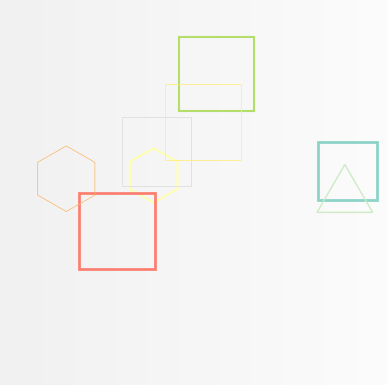[{"shape": "square", "thickness": 2, "radius": 0.38, "center": [0.896, 0.555]}, {"shape": "hexagon", "thickness": 1.5, "radius": 0.35, "center": [0.396, 0.544]}, {"shape": "square", "thickness": 2, "radius": 0.49, "center": [0.302, 0.401]}, {"shape": "hexagon", "thickness": 0.5, "radius": 0.43, "center": [0.171, 0.536]}, {"shape": "square", "thickness": 1.5, "radius": 0.48, "center": [0.558, 0.808]}, {"shape": "square", "thickness": 0.5, "radius": 0.45, "center": [0.405, 0.607]}, {"shape": "triangle", "thickness": 1, "radius": 0.41, "center": [0.89, 0.49]}, {"shape": "square", "thickness": 0.5, "radius": 0.49, "center": [0.524, 0.684]}]